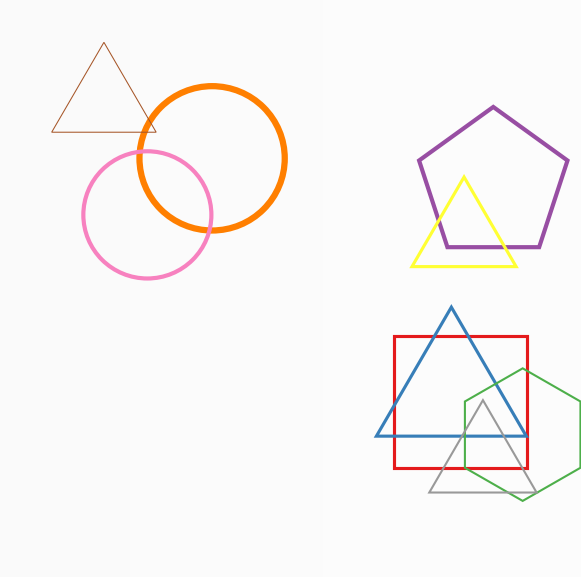[{"shape": "square", "thickness": 1.5, "radius": 0.57, "center": [0.792, 0.303]}, {"shape": "triangle", "thickness": 1.5, "radius": 0.74, "center": [0.777, 0.318]}, {"shape": "hexagon", "thickness": 1, "radius": 0.57, "center": [0.899, 0.247]}, {"shape": "pentagon", "thickness": 2, "radius": 0.67, "center": [0.849, 0.68]}, {"shape": "circle", "thickness": 3, "radius": 0.62, "center": [0.365, 0.725]}, {"shape": "triangle", "thickness": 1.5, "radius": 0.52, "center": [0.798, 0.589]}, {"shape": "triangle", "thickness": 0.5, "radius": 0.52, "center": [0.179, 0.822]}, {"shape": "circle", "thickness": 2, "radius": 0.55, "center": [0.254, 0.627]}, {"shape": "triangle", "thickness": 1, "radius": 0.53, "center": [0.831, 0.2]}]